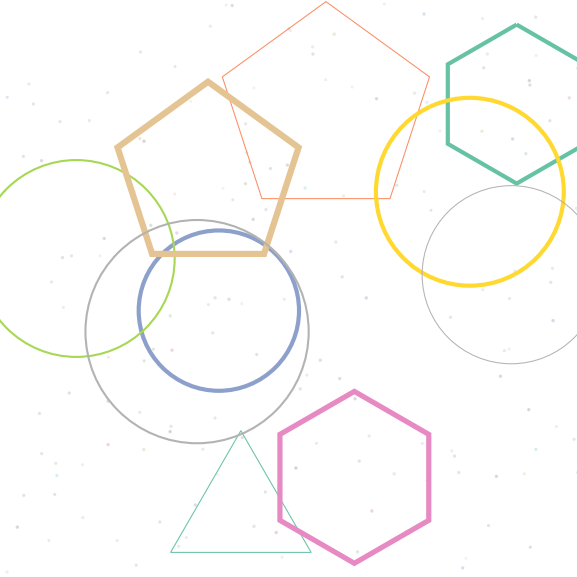[{"shape": "triangle", "thickness": 0.5, "radius": 0.7, "center": [0.417, 0.113]}, {"shape": "hexagon", "thickness": 2, "radius": 0.69, "center": [0.895, 0.819]}, {"shape": "pentagon", "thickness": 0.5, "radius": 0.94, "center": [0.564, 0.808]}, {"shape": "circle", "thickness": 2, "radius": 0.69, "center": [0.379, 0.461]}, {"shape": "hexagon", "thickness": 2.5, "radius": 0.74, "center": [0.614, 0.173]}, {"shape": "circle", "thickness": 1, "radius": 0.85, "center": [0.132, 0.552]}, {"shape": "circle", "thickness": 2, "radius": 0.81, "center": [0.814, 0.667]}, {"shape": "pentagon", "thickness": 3, "radius": 0.82, "center": [0.36, 0.693]}, {"shape": "circle", "thickness": 0.5, "radius": 0.77, "center": [0.885, 0.523]}, {"shape": "circle", "thickness": 1, "radius": 0.97, "center": [0.341, 0.425]}]